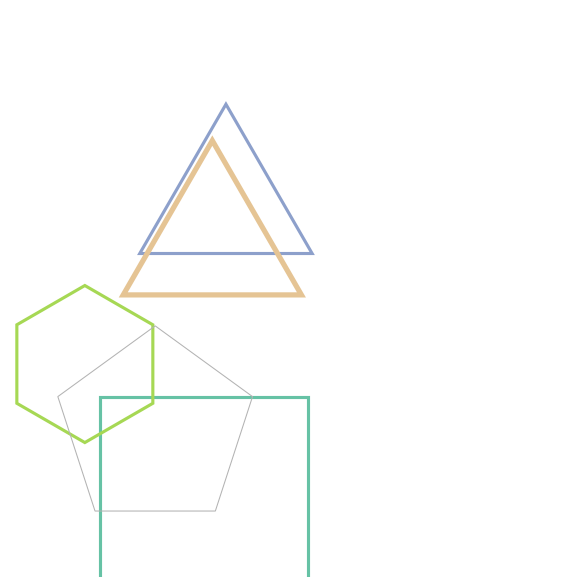[{"shape": "square", "thickness": 1.5, "radius": 0.9, "center": [0.353, 0.132]}, {"shape": "triangle", "thickness": 1.5, "radius": 0.86, "center": [0.391, 0.646]}, {"shape": "hexagon", "thickness": 1.5, "radius": 0.68, "center": [0.147, 0.369]}, {"shape": "triangle", "thickness": 2.5, "radius": 0.89, "center": [0.368, 0.578]}, {"shape": "pentagon", "thickness": 0.5, "radius": 0.89, "center": [0.269, 0.258]}]